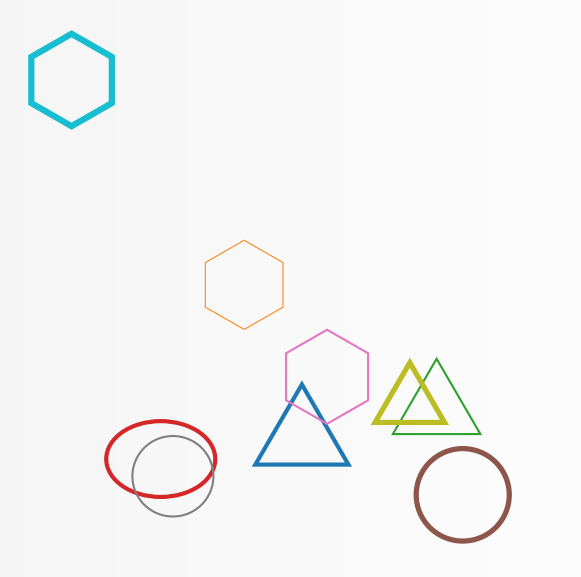[{"shape": "triangle", "thickness": 2, "radius": 0.46, "center": [0.519, 0.241]}, {"shape": "hexagon", "thickness": 0.5, "radius": 0.39, "center": [0.42, 0.506]}, {"shape": "triangle", "thickness": 1, "radius": 0.43, "center": [0.751, 0.291]}, {"shape": "oval", "thickness": 2, "radius": 0.47, "center": [0.277, 0.204]}, {"shape": "circle", "thickness": 2.5, "radius": 0.4, "center": [0.796, 0.142]}, {"shape": "hexagon", "thickness": 1, "radius": 0.41, "center": [0.563, 0.347]}, {"shape": "circle", "thickness": 1, "radius": 0.35, "center": [0.297, 0.174]}, {"shape": "triangle", "thickness": 2.5, "radius": 0.34, "center": [0.705, 0.302]}, {"shape": "hexagon", "thickness": 3, "radius": 0.4, "center": [0.123, 0.861]}]